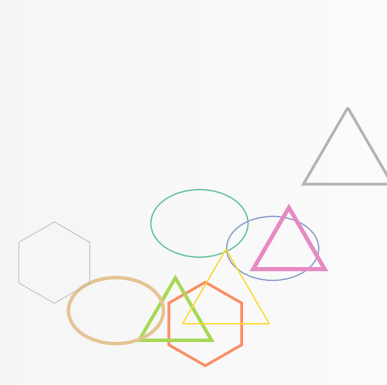[{"shape": "oval", "thickness": 1, "radius": 0.63, "center": [0.515, 0.42]}, {"shape": "hexagon", "thickness": 2, "radius": 0.54, "center": [0.53, 0.159]}, {"shape": "oval", "thickness": 1, "radius": 0.59, "center": [0.704, 0.355]}, {"shape": "triangle", "thickness": 3, "radius": 0.53, "center": [0.746, 0.354]}, {"shape": "triangle", "thickness": 2.5, "radius": 0.54, "center": [0.453, 0.17]}, {"shape": "triangle", "thickness": 1, "radius": 0.65, "center": [0.583, 0.224]}, {"shape": "oval", "thickness": 2.5, "radius": 0.61, "center": [0.299, 0.193]}, {"shape": "hexagon", "thickness": 0.5, "radius": 0.53, "center": [0.14, 0.318]}, {"shape": "triangle", "thickness": 2, "radius": 0.66, "center": [0.898, 0.588]}]